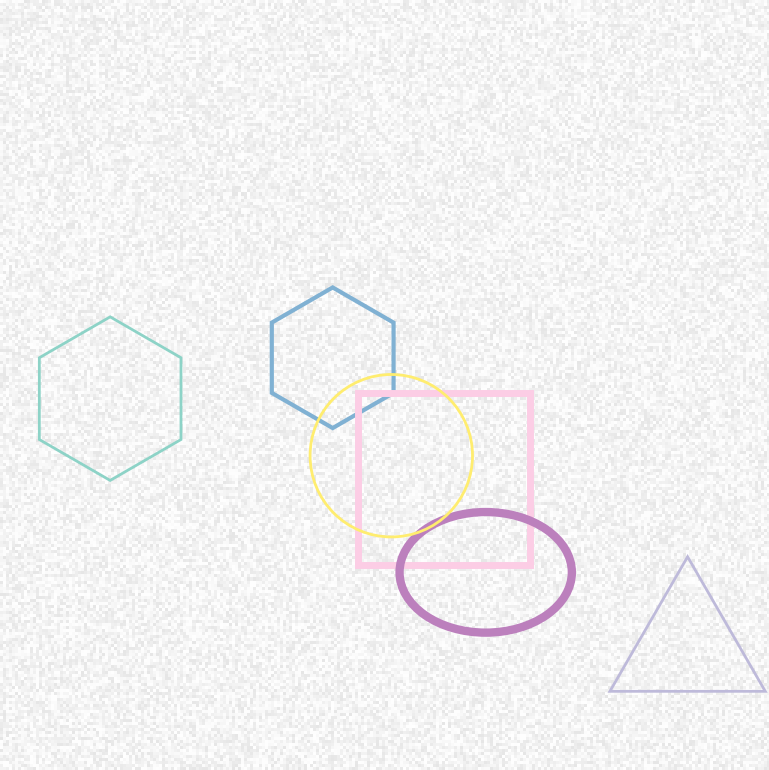[{"shape": "hexagon", "thickness": 1, "radius": 0.53, "center": [0.143, 0.482]}, {"shape": "triangle", "thickness": 1, "radius": 0.58, "center": [0.893, 0.16]}, {"shape": "hexagon", "thickness": 1.5, "radius": 0.46, "center": [0.432, 0.535]}, {"shape": "square", "thickness": 2.5, "radius": 0.56, "center": [0.577, 0.378]}, {"shape": "oval", "thickness": 3, "radius": 0.56, "center": [0.631, 0.257]}, {"shape": "circle", "thickness": 1, "radius": 0.53, "center": [0.508, 0.408]}]